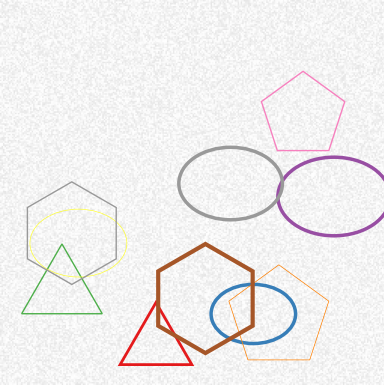[{"shape": "triangle", "thickness": 2, "radius": 0.54, "center": [0.405, 0.107]}, {"shape": "oval", "thickness": 2.5, "radius": 0.55, "center": [0.658, 0.185]}, {"shape": "triangle", "thickness": 1, "radius": 0.6, "center": [0.161, 0.246]}, {"shape": "oval", "thickness": 2.5, "radius": 0.73, "center": [0.868, 0.49]}, {"shape": "pentagon", "thickness": 0.5, "radius": 0.68, "center": [0.724, 0.176]}, {"shape": "oval", "thickness": 0.5, "radius": 0.63, "center": [0.204, 0.369]}, {"shape": "hexagon", "thickness": 3, "radius": 0.71, "center": [0.534, 0.225]}, {"shape": "pentagon", "thickness": 1, "radius": 0.57, "center": [0.787, 0.701]}, {"shape": "hexagon", "thickness": 1, "radius": 0.67, "center": [0.186, 0.394]}, {"shape": "oval", "thickness": 2.5, "radius": 0.67, "center": [0.599, 0.523]}]